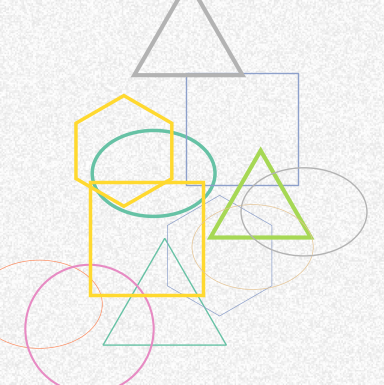[{"shape": "oval", "thickness": 2.5, "radius": 0.8, "center": [0.399, 0.55]}, {"shape": "triangle", "thickness": 1, "radius": 0.92, "center": [0.428, 0.196]}, {"shape": "oval", "thickness": 0.5, "radius": 0.82, "center": [0.102, 0.21]}, {"shape": "square", "thickness": 1, "radius": 0.73, "center": [0.629, 0.664]}, {"shape": "hexagon", "thickness": 0.5, "radius": 0.78, "center": [0.57, 0.336]}, {"shape": "circle", "thickness": 1.5, "radius": 0.83, "center": [0.232, 0.146]}, {"shape": "triangle", "thickness": 3, "radius": 0.75, "center": [0.677, 0.458]}, {"shape": "square", "thickness": 2.5, "radius": 0.73, "center": [0.38, 0.381]}, {"shape": "hexagon", "thickness": 2.5, "radius": 0.72, "center": [0.322, 0.608]}, {"shape": "oval", "thickness": 0.5, "radius": 0.79, "center": [0.656, 0.358]}, {"shape": "oval", "thickness": 1, "radius": 0.82, "center": [0.79, 0.45]}, {"shape": "triangle", "thickness": 3, "radius": 0.81, "center": [0.489, 0.886]}]